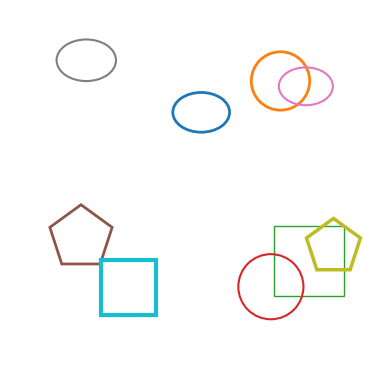[{"shape": "oval", "thickness": 2, "radius": 0.37, "center": [0.523, 0.708]}, {"shape": "circle", "thickness": 2, "radius": 0.38, "center": [0.729, 0.79]}, {"shape": "square", "thickness": 1, "radius": 0.45, "center": [0.803, 0.322]}, {"shape": "circle", "thickness": 1.5, "radius": 0.42, "center": [0.704, 0.255]}, {"shape": "pentagon", "thickness": 2, "radius": 0.43, "center": [0.21, 0.383]}, {"shape": "oval", "thickness": 1.5, "radius": 0.35, "center": [0.794, 0.776]}, {"shape": "oval", "thickness": 1.5, "radius": 0.39, "center": [0.224, 0.843]}, {"shape": "pentagon", "thickness": 2.5, "radius": 0.37, "center": [0.866, 0.359]}, {"shape": "square", "thickness": 3, "radius": 0.36, "center": [0.333, 0.253]}]